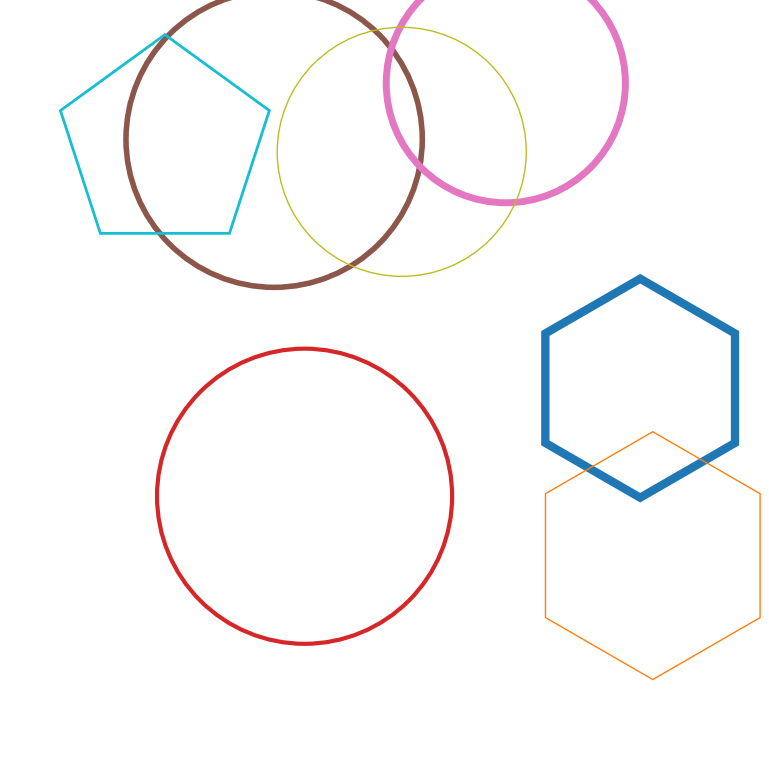[{"shape": "hexagon", "thickness": 3, "radius": 0.71, "center": [0.831, 0.496]}, {"shape": "hexagon", "thickness": 0.5, "radius": 0.8, "center": [0.848, 0.278]}, {"shape": "circle", "thickness": 1.5, "radius": 0.96, "center": [0.396, 0.356]}, {"shape": "circle", "thickness": 2, "radius": 0.96, "center": [0.356, 0.819]}, {"shape": "circle", "thickness": 2.5, "radius": 0.78, "center": [0.657, 0.892]}, {"shape": "circle", "thickness": 0.5, "radius": 0.81, "center": [0.522, 0.803]}, {"shape": "pentagon", "thickness": 1, "radius": 0.71, "center": [0.214, 0.812]}]